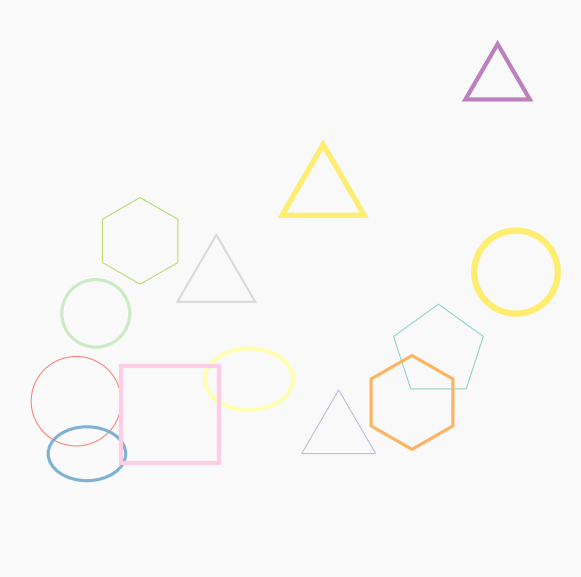[{"shape": "pentagon", "thickness": 0.5, "radius": 0.41, "center": [0.754, 0.391]}, {"shape": "oval", "thickness": 2, "radius": 0.38, "center": [0.428, 0.343]}, {"shape": "triangle", "thickness": 0.5, "radius": 0.37, "center": [0.583, 0.25]}, {"shape": "circle", "thickness": 0.5, "radius": 0.39, "center": [0.131, 0.304]}, {"shape": "oval", "thickness": 1.5, "radius": 0.33, "center": [0.15, 0.213]}, {"shape": "hexagon", "thickness": 1.5, "radius": 0.41, "center": [0.709, 0.302]}, {"shape": "hexagon", "thickness": 0.5, "radius": 0.37, "center": [0.241, 0.582]}, {"shape": "square", "thickness": 2, "radius": 0.42, "center": [0.293, 0.281]}, {"shape": "triangle", "thickness": 1, "radius": 0.39, "center": [0.372, 0.515]}, {"shape": "triangle", "thickness": 2, "radius": 0.32, "center": [0.856, 0.859]}, {"shape": "circle", "thickness": 1.5, "radius": 0.29, "center": [0.165, 0.457]}, {"shape": "triangle", "thickness": 2.5, "radius": 0.41, "center": [0.556, 0.667]}, {"shape": "circle", "thickness": 3, "radius": 0.36, "center": [0.888, 0.528]}]